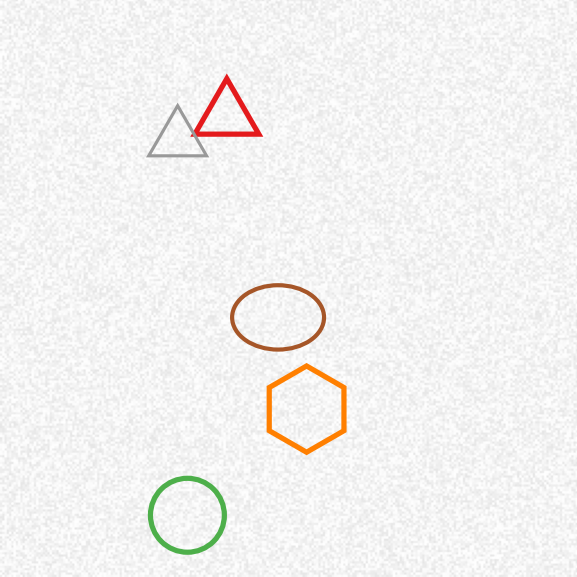[{"shape": "triangle", "thickness": 2.5, "radius": 0.32, "center": [0.393, 0.799]}, {"shape": "circle", "thickness": 2.5, "radius": 0.32, "center": [0.325, 0.107]}, {"shape": "hexagon", "thickness": 2.5, "radius": 0.37, "center": [0.531, 0.291]}, {"shape": "oval", "thickness": 2, "radius": 0.4, "center": [0.482, 0.45]}, {"shape": "triangle", "thickness": 1.5, "radius": 0.29, "center": [0.308, 0.758]}]